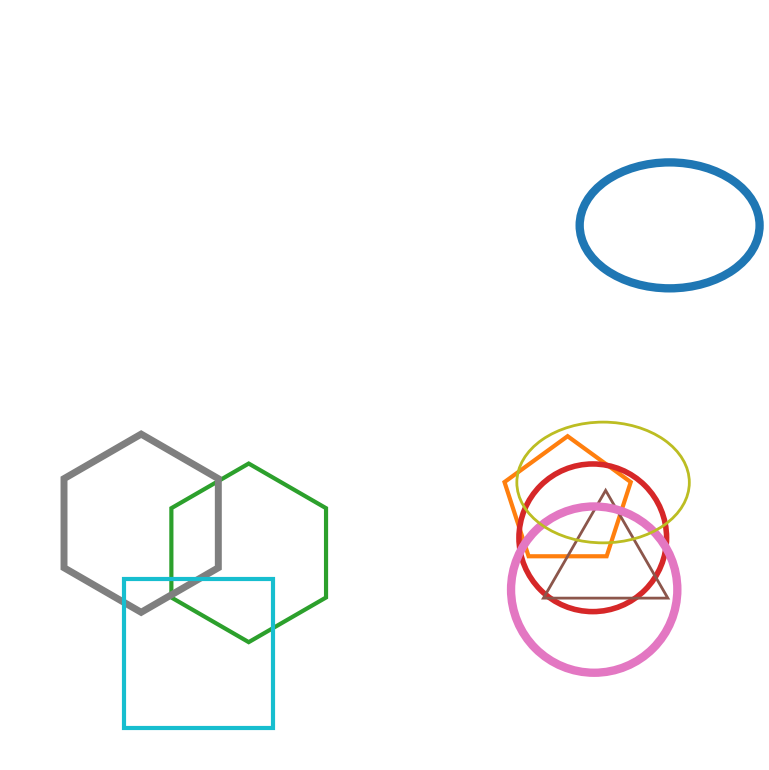[{"shape": "oval", "thickness": 3, "radius": 0.58, "center": [0.87, 0.707]}, {"shape": "pentagon", "thickness": 1.5, "radius": 0.43, "center": [0.737, 0.347]}, {"shape": "hexagon", "thickness": 1.5, "radius": 0.58, "center": [0.323, 0.282]}, {"shape": "circle", "thickness": 2, "radius": 0.48, "center": [0.77, 0.302]}, {"shape": "triangle", "thickness": 1, "radius": 0.47, "center": [0.787, 0.27]}, {"shape": "circle", "thickness": 3, "radius": 0.54, "center": [0.772, 0.234]}, {"shape": "hexagon", "thickness": 2.5, "radius": 0.58, "center": [0.183, 0.321]}, {"shape": "oval", "thickness": 1, "radius": 0.56, "center": [0.783, 0.373]}, {"shape": "square", "thickness": 1.5, "radius": 0.48, "center": [0.257, 0.152]}]